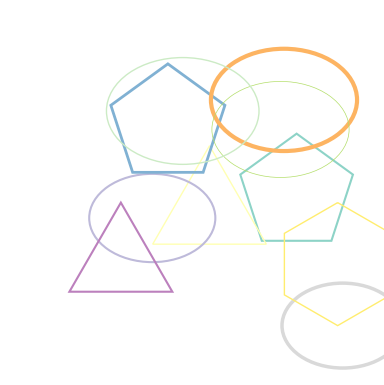[{"shape": "pentagon", "thickness": 1.5, "radius": 0.77, "center": [0.77, 0.499]}, {"shape": "triangle", "thickness": 1, "radius": 0.85, "center": [0.544, 0.451]}, {"shape": "oval", "thickness": 1.5, "radius": 0.82, "center": [0.396, 0.434]}, {"shape": "pentagon", "thickness": 2, "radius": 0.78, "center": [0.436, 0.678]}, {"shape": "oval", "thickness": 3, "radius": 0.95, "center": [0.738, 0.741]}, {"shape": "oval", "thickness": 0.5, "radius": 0.89, "center": [0.729, 0.664]}, {"shape": "oval", "thickness": 2.5, "radius": 0.79, "center": [0.89, 0.154]}, {"shape": "triangle", "thickness": 1.5, "radius": 0.77, "center": [0.314, 0.319]}, {"shape": "oval", "thickness": 1, "radius": 0.99, "center": [0.475, 0.712]}, {"shape": "hexagon", "thickness": 1, "radius": 0.8, "center": [0.877, 0.314]}]